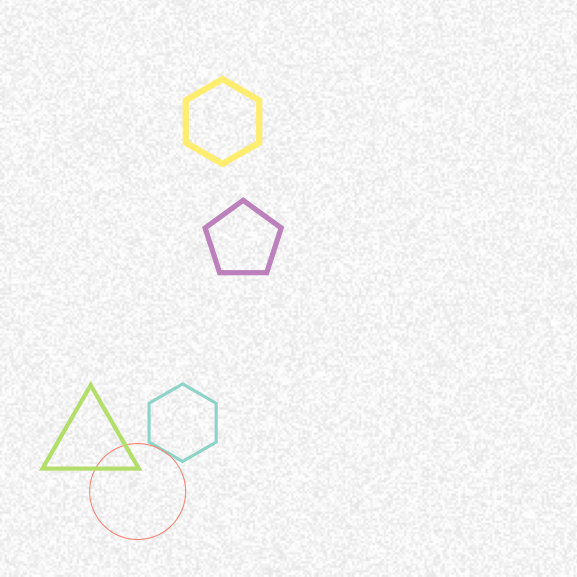[{"shape": "hexagon", "thickness": 1.5, "radius": 0.34, "center": [0.316, 0.267]}, {"shape": "circle", "thickness": 0.5, "radius": 0.42, "center": [0.238, 0.148]}, {"shape": "triangle", "thickness": 2, "radius": 0.48, "center": [0.157, 0.236]}, {"shape": "pentagon", "thickness": 2.5, "radius": 0.35, "center": [0.421, 0.583]}, {"shape": "hexagon", "thickness": 3, "radius": 0.37, "center": [0.385, 0.789]}]